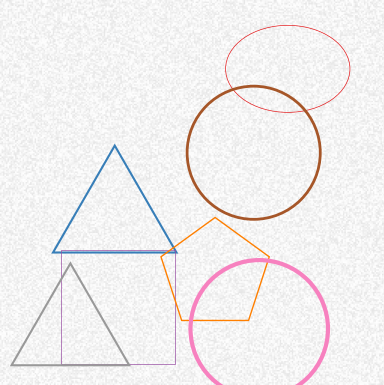[{"shape": "oval", "thickness": 0.5, "radius": 0.81, "center": [0.747, 0.821]}, {"shape": "triangle", "thickness": 1.5, "radius": 0.93, "center": [0.298, 0.437]}, {"shape": "square", "thickness": 0.5, "radius": 0.74, "center": [0.307, 0.202]}, {"shape": "pentagon", "thickness": 1, "radius": 0.74, "center": [0.559, 0.287]}, {"shape": "circle", "thickness": 2, "radius": 0.86, "center": [0.659, 0.603]}, {"shape": "circle", "thickness": 3, "radius": 0.89, "center": [0.673, 0.146]}, {"shape": "triangle", "thickness": 1.5, "radius": 0.88, "center": [0.183, 0.139]}]